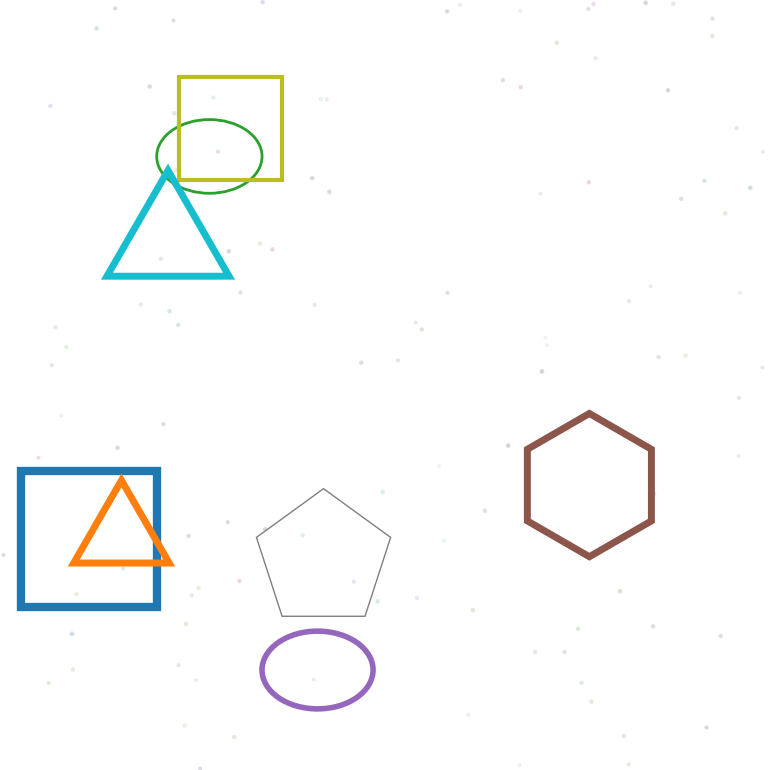[{"shape": "square", "thickness": 3, "radius": 0.44, "center": [0.116, 0.3]}, {"shape": "triangle", "thickness": 2.5, "radius": 0.36, "center": [0.158, 0.305]}, {"shape": "oval", "thickness": 1, "radius": 0.34, "center": [0.272, 0.797]}, {"shape": "oval", "thickness": 2, "radius": 0.36, "center": [0.412, 0.13]}, {"shape": "hexagon", "thickness": 2.5, "radius": 0.47, "center": [0.765, 0.37]}, {"shape": "pentagon", "thickness": 0.5, "radius": 0.46, "center": [0.42, 0.274]}, {"shape": "square", "thickness": 1.5, "radius": 0.33, "center": [0.299, 0.833]}, {"shape": "triangle", "thickness": 2.5, "radius": 0.46, "center": [0.218, 0.687]}]